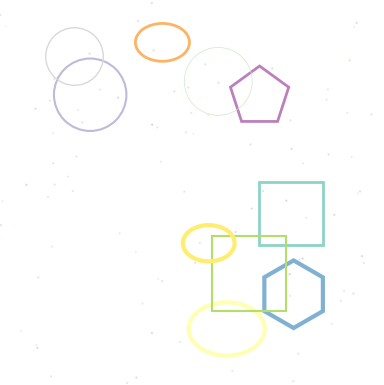[{"shape": "square", "thickness": 2, "radius": 0.41, "center": [0.756, 0.445]}, {"shape": "oval", "thickness": 3, "radius": 0.49, "center": [0.589, 0.146]}, {"shape": "circle", "thickness": 1.5, "radius": 0.47, "center": [0.234, 0.754]}, {"shape": "hexagon", "thickness": 3, "radius": 0.44, "center": [0.763, 0.236]}, {"shape": "oval", "thickness": 2, "radius": 0.35, "center": [0.422, 0.89]}, {"shape": "square", "thickness": 1.5, "radius": 0.48, "center": [0.646, 0.29]}, {"shape": "circle", "thickness": 1, "radius": 0.37, "center": [0.194, 0.853]}, {"shape": "pentagon", "thickness": 2, "radius": 0.4, "center": [0.674, 0.749]}, {"shape": "circle", "thickness": 0.5, "radius": 0.44, "center": [0.567, 0.789]}, {"shape": "oval", "thickness": 3, "radius": 0.34, "center": [0.542, 0.368]}]